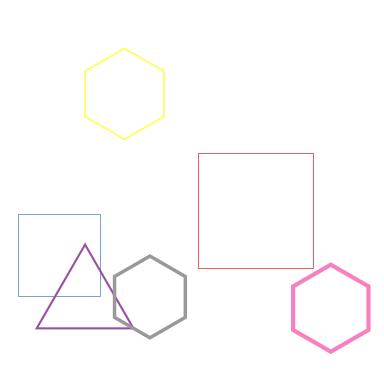[{"shape": "square", "thickness": 0.5, "radius": 0.75, "center": [0.664, 0.454]}, {"shape": "square", "thickness": 0.5, "radius": 0.53, "center": [0.153, 0.338]}, {"shape": "triangle", "thickness": 1.5, "radius": 0.73, "center": [0.221, 0.22]}, {"shape": "hexagon", "thickness": 1, "radius": 0.59, "center": [0.323, 0.756]}, {"shape": "hexagon", "thickness": 3, "radius": 0.57, "center": [0.859, 0.2]}, {"shape": "hexagon", "thickness": 2.5, "radius": 0.53, "center": [0.389, 0.229]}]